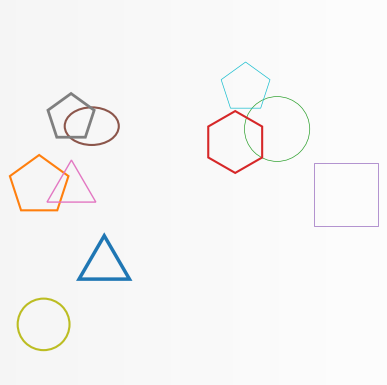[{"shape": "triangle", "thickness": 2.5, "radius": 0.38, "center": [0.269, 0.313]}, {"shape": "pentagon", "thickness": 1.5, "radius": 0.4, "center": [0.101, 0.518]}, {"shape": "circle", "thickness": 0.5, "radius": 0.42, "center": [0.715, 0.665]}, {"shape": "hexagon", "thickness": 1.5, "radius": 0.4, "center": [0.607, 0.631]}, {"shape": "square", "thickness": 0.5, "radius": 0.41, "center": [0.892, 0.495]}, {"shape": "oval", "thickness": 1.5, "radius": 0.35, "center": [0.237, 0.672]}, {"shape": "triangle", "thickness": 1, "radius": 0.36, "center": [0.184, 0.511]}, {"shape": "pentagon", "thickness": 2, "radius": 0.31, "center": [0.183, 0.694]}, {"shape": "circle", "thickness": 1.5, "radius": 0.33, "center": [0.112, 0.157]}, {"shape": "pentagon", "thickness": 0.5, "radius": 0.33, "center": [0.634, 0.773]}]